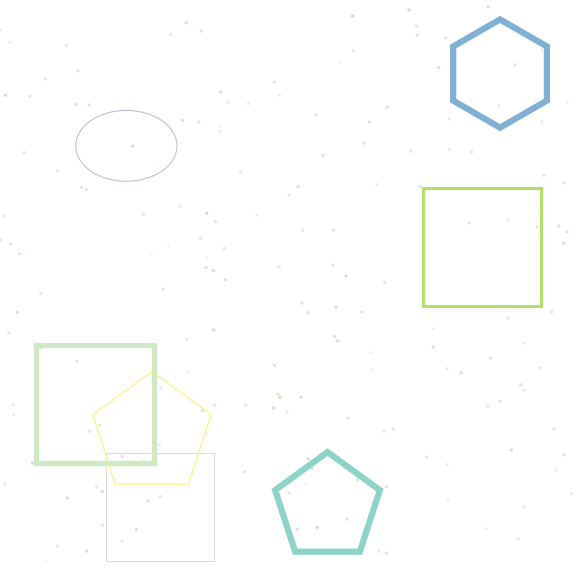[{"shape": "pentagon", "thickness": 3, "radius": 0.48, "center": [0.567, 0.121]}, {"shape": "oval", "thickness": 0.5, "radius": 0.44, "center": [0.219, 0.747]}, {"shape": "hexagon", "thickness": 3, "radius": 0.47, "center": [0.866, 0.872]}, {"shape": "square", "thickness": 1.5, "radius": 0.51, "center": [0.835, 0.571]}, {"shape": "square", "thickness": 0.5, "radius": 0.47, "center": [0.277, 0.121]}, {"shape": "square", "thickness": 2.5, "radius": 0.51, "center": [0.164, 0.3]}, {"shape": "pentagon", "thickness": 0.5, "radius": 0.54, "center": [0.263, 0.248]}]